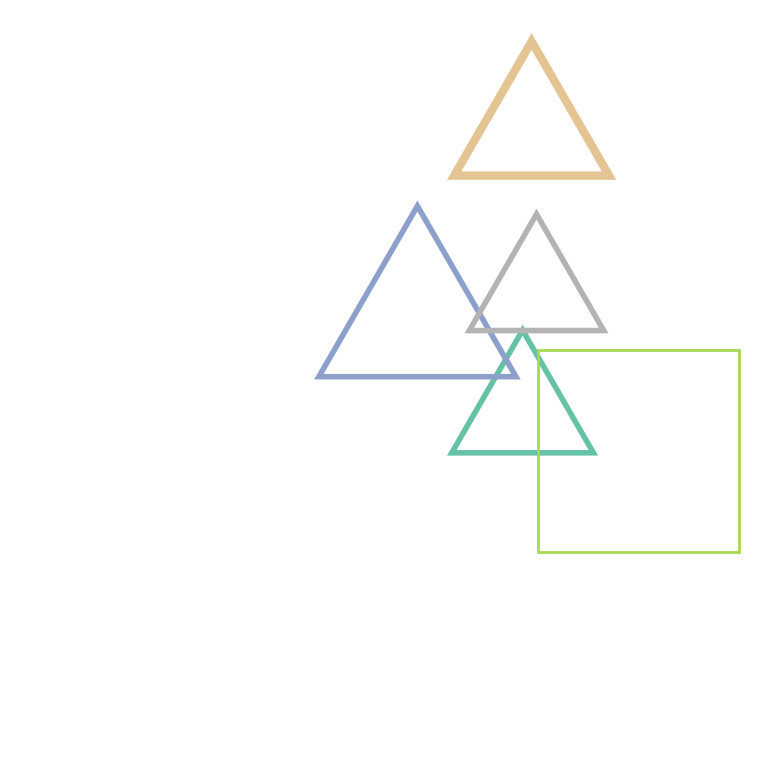[{"shape": "triangle", "thickness": 2, "radius": 0.53, "center": [0.679, 0.465]}, {"shape": "triangle", "thickness": 2, "radius": 0.74, "center": [0.542, 0.585]}, {"shape": "square", "thickness": 1, "radius": 0.65, "center": [0.829, 0.414]}, {"shape": "triangle", "thickness": 3, "radius": 0.58, "center": [0.69, 0.83]}, {"shape": "triangle", "thickness": 2, "radius": 0.5, "center": [0.697, 0.621]}]